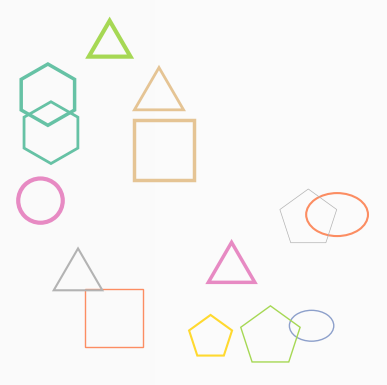[{"shape": "hexagon", "thickness": 2.5, "radius": 0.4, "center": [0.124, 0.754]}, {"shape": "hexagon", "thickness": 2, "radius": 0.4, "center": [0.132, 0.655]}, {"shape": "oval", "thickness": 1.5, "radius": 0.4, "center": [0.87, 0.443]}, {"shape": "square", "thickness": 1, "radius": 0.38, "center": [0.294, 0.173]}, {"shape": "oval", "thickness": 1, "radius": 0.29, "center": [0.804, 0.154]}, {"shape": "triangle", "thickness": 2.5, "radius": 0.35, "center": [0.598, 0.301]}, {"shape": "circle", "thickness": 3, "radius": 0.29, "center": [0.104, 0.479]}, {"shape": "triangle", "thickness": 3, "radius": 0.31, "center": [0.283, 0.884]}, {"shape": "pentagon", "thickness": 1, "radius": 0.4, "center": [0.698, 0.125]}, {"shape": "pentagon", "thickness": 1.5, "radius": 0.29, "center": [0.543, 0.124]}, {"shape": "square", "thickness": 2.5, "radius": 0.39, "center": [0.423, 0.609]}, {"shape": "triangle", "thickness": 2, "radius": 0.37, "center": [0.41, 0.751]}, {"shape": "pentagon", "thickness": 0.5, "radius": 0.39, "center": [0.796, 0.432]}, {"shape": "triangle", "thickness": 1.5, "radius": 0.36, "center": [0.201, 0.282]}]